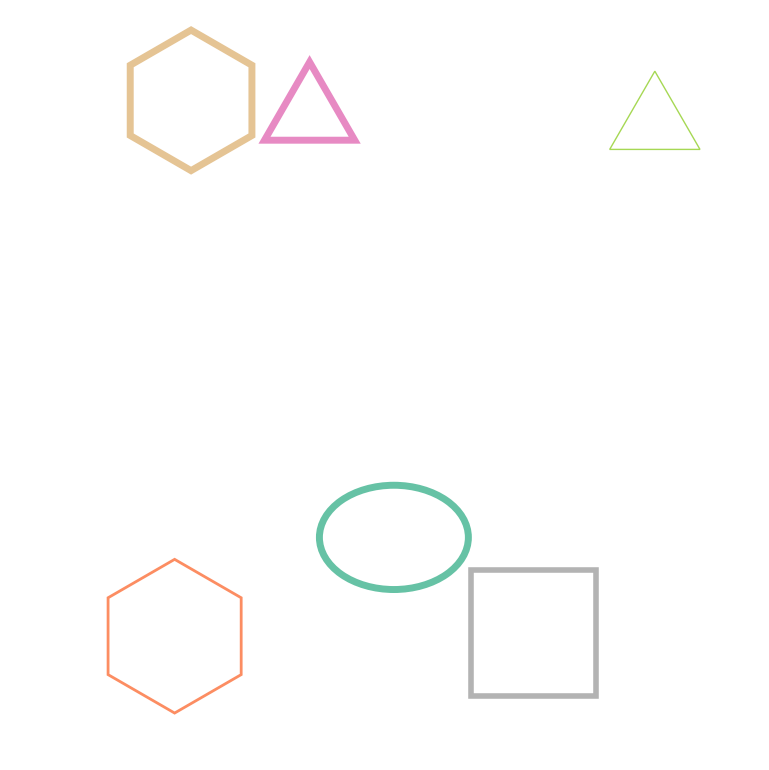[{"shape": "oval", "thickness": 2.5, "radius": 0.48, "center": [0.512, 0.302]}, {"shape": "hexagon", "thickness": 1, "radius": 0.5, "center": [0.227, 0.174]}, {"shape": "triangle", "thickness": 2.5, "radius": 0.34, "center": [0.402, 0.852]}, {"shape": "triangle", "thickness": 0.5, "radius": 0.34, "center": [0.85, 0.84]}, {"shape": "hexagon", "thickness": 2.5, "radius": 0.46, "center": [0.248, 0.87]}, {"shape": "square", "thickness": 2, "radius": 0.41, "center": [0.693, 0.178]}]